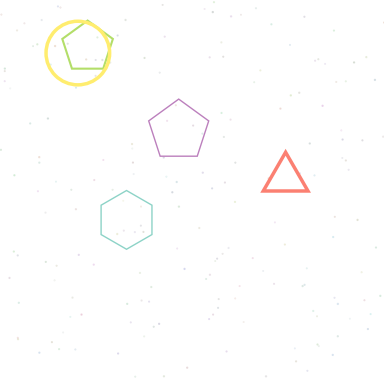[{"shape": "hexagon", "thickness": 1, "radius": 0.38, "center": [0.329, 0.429]}, {"shape": "triangle", "thickness": 2.5, "radius": 0.34, "center": [0.742, 0.537]}, {"shape": "pentagon", "thickness": 1.5, "radius": 0.35, "center": [0.228, 0.878]}, {"shape": "pentagon", "thickness": 1, "radius": 0.41, "center": [0.464, 0.661]}, {"shape": "circle", "thickness": 2.5, "radius": 0.41, "center": [0.202, 0.862]}]